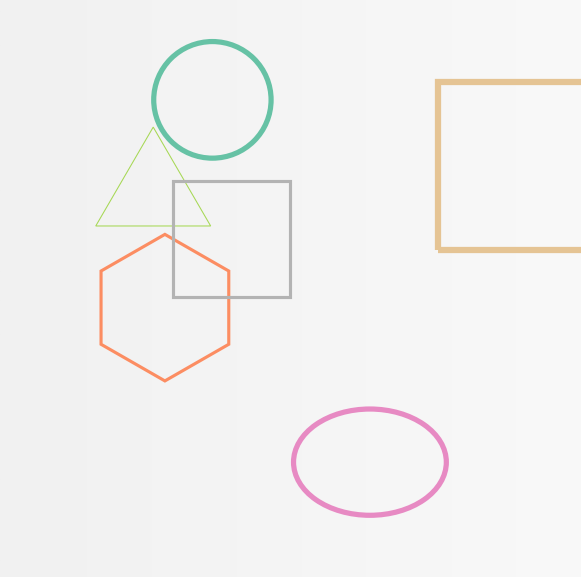[{"shape": "circle", "thickness": 2.5, "radius": 0.5, "center": [0.365, 0.826]}, {"shape": "hexagon", "thickness": 1.5, "radius": 0.63, "center": [0.284, 0.466]}, {"shape": "oval", "thickness": 2.5, "radius": 0.66, "center": [0.636, 0.199]}, {"shape": "triangle", "thickness": 0.5, "radius": 0.57, "center": [0.264, 0.665]}, {"shape": "square", "thickness": 3, "radius": 0.73, "center": [0.9, 0.712]}, {"shape": "square", "thickness": 1.5, "radius": 0.5, "center": [0.399, 0.585]}]